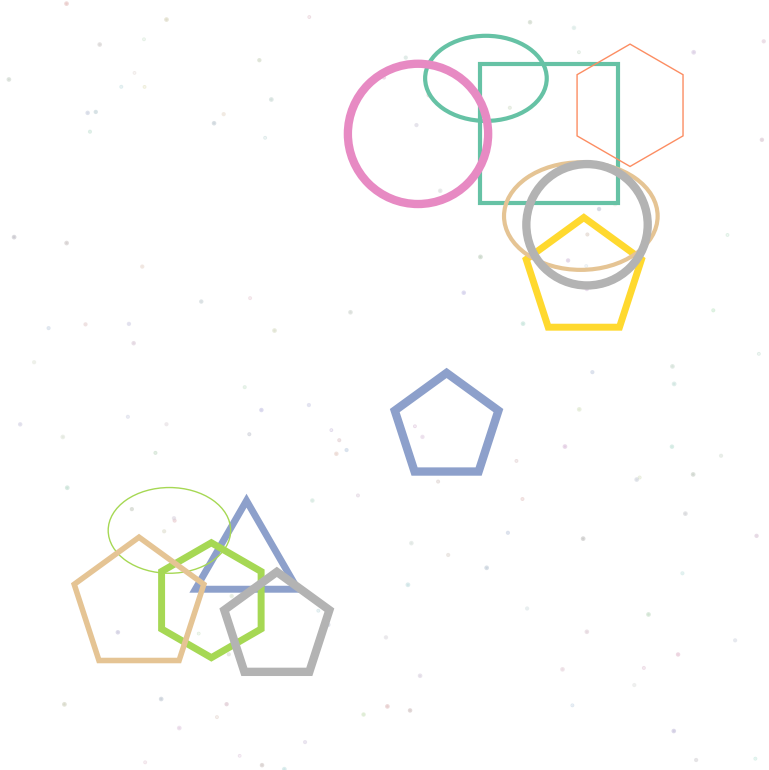[{"shape": "oval", "thickness": 1.5, "radius": 0.39, "center": [0.631, 0.898]}, {"shape": "square", "thickness": 1.5, "radius": 0.45, "center": [0.713, 0.827]}, {"shape": "hexagon", "thickness": 0.5, "radius": 0.4, "center": [0.818, 0.863]}, {"shape": "pentagon", "thickness": 3, "radius": 0.35, "center": [0.58, 0.445]}, {"shape": "triangle", "thickness": 2.5, "radius": 0.38, "center": [0.32, 0.273]}, {"shape": "circle", "thickness": 3, "radius": 0.46, "center": [0.543, 0.826]}, {"shape": "oval", "thickness": 0.5, "radius": 0.4, "center": [0.22, 0.311]}, {"shape": "hexagon", "thickness": 2.5, "radius": 0.37, "center": [0.274, 0.22]}, {"shape": "pentagon", "thickness": 2.5, "radius": 0.39, "center": [0.758, 0.639]}, {"shape": "pentagon", "thickness": 2, "radius": 0.44, "center": [0.181, 0.214]}, {"shape": "oval", "thickness": 1.5, "radius": 0.5, "center": [0.754, 0.719]}, {"shape": "circle", "thickness": 3, "radius": 0.39, "center": [0.762, 0.708]}, {"shape": "pentagon", "thickness": 3, "radius": 0.36, "center": [0.36, 0.186]}]